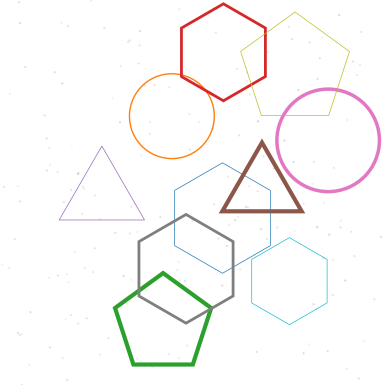[{"shape": "hexagon", "thickness": 0.5, "radius": 0.72, "center": [0.578, 0.434]}, {"shape": "circle", "thickness": 1, "radius": 0.55, "center": [0.446, 0.698]}, {"shape": "pentagon", "thickness": 3, "radius": 0.66, "center": [0.424, 0.159]}, {"shape": "hexagon", "thickness": 2, "radius": 0.63, "center": [0.58, 0.864]}, {"shape": "triangle", "thickness": 0.5, "radius": 0.64, "center": [0.265, 0.493]}, {"shape": "triangle", "thickness": 3, "radius": 0.59, "center": [0.68, 0.511]}, {"shape": "circle", "thickness": 2.5, "radius": 0.67, "center": [0.852, 0.635]}, {"shape": "hexagon", "thickness": 2, "radius": 0.71, "center": [0.483, 0.302]}, {"shape": "pentagon", "thickness": 0.5, "radius": 0.74, "center": [0.766, 0.82]}, {"shape": "hexagon", "thickness": 0.5, "radius": 0.57, "center": [0.752, 0.27]}]